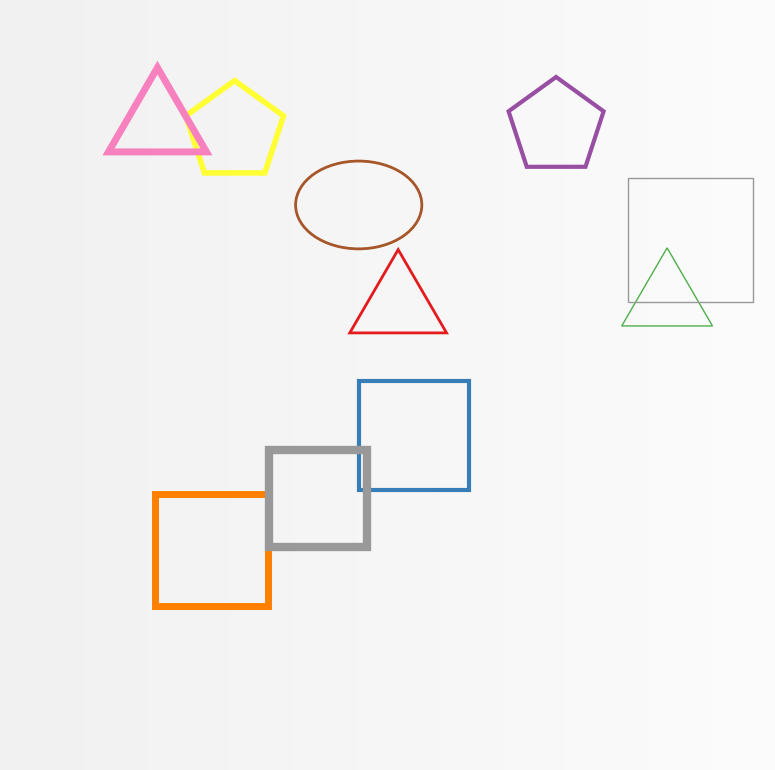[{"shape": "triangle", "thickness": 1, "radius": 0.36, "center": [0.514, 0.604]}, {"shape": "square", "thickness": 1.5, "radius": 0.36, "center": [0.535, 0.434]}, {"shape": "triangle", "thickness": 0.5, "radius": 0.34, "center": [0.861, 0.61]}, {"shape": "pentagon", "thickness": 1.5, "radius": 0.32, "center": [0.718, 0.836]}, {"shape": "square", "thickness": 2.5, "radius": 0.36, "center": [0.273, 0.286]}, {"shape": "pentagon", "thickness": 2, "radius": 0.33, "center": [0.303, 0.829]}, {"shape": "oval", "thickness": 1, "radius": 0.41, "center": [0.463, 0.734]}, {"shape": "triangle", "thickness": 2.5, "radius": 0.36, "center": [0.203, 0.839]}, {"shape": "square", "thickness": 0.5, "radius": 0.4, "center": [0.891, 0.689]}, {"shape": "square", "thickness": 3, "radius": 0.31, "center": [0.41, 0.353]}]